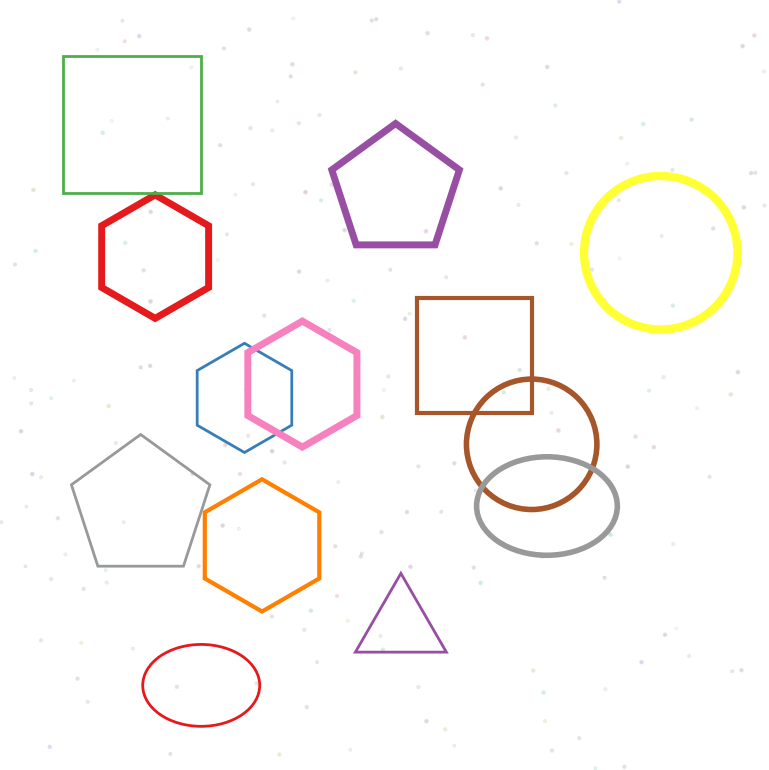[{"shape": "oval", "thickness": 1, "radius": 0.38, "center": [0.261, 0.11]}, {"shape": "hexagon", "thickness": 2.5, "radius": 0.4, "center": [0.202, 0.667]}, {"shape": "hexagon", "thickness": 1, "radius": 0.35, "center": [0.317, 0.483]}, {"shape": "square", "thickness": 1, "radius": 0.45, "center": [0.172, 0.838]}, {"shape": "pentagon", "thickness": 2.5, "radius": 0.44, "center": [0.514, 0.752]}, {"shape": "triangle", "thickness": 1, "radius": 0.34, "center": [0.521, 0.187]}, {"shape": "hexagon", "thickness": 1.5, "radius": 0.43, "center": [0.34, 0.292]}, {"shape": "circle", "thickness": 3, "radius": 0.5, "center": [0.858, 0.672]}, {"shape": "square", "thickness": 1.5, "radius": 0.37, "center": [0.616, 0.538]}, {"shape": "circle", "thickness": 2, "radius": 0.42, "center": [0.69, 0.423]}, {"shape": "hexagon", "thickness": 2.5, "radius": 0.41, "center": [0.393, 0.501]}, {"shape": "oval", "thickness": 2, "radius": 0.46, "center": [0.71, 0.343]}, {"shape": "pentagon", "thickness": 1, "radius": 0.47, "center": [0.183, 0.341]}]